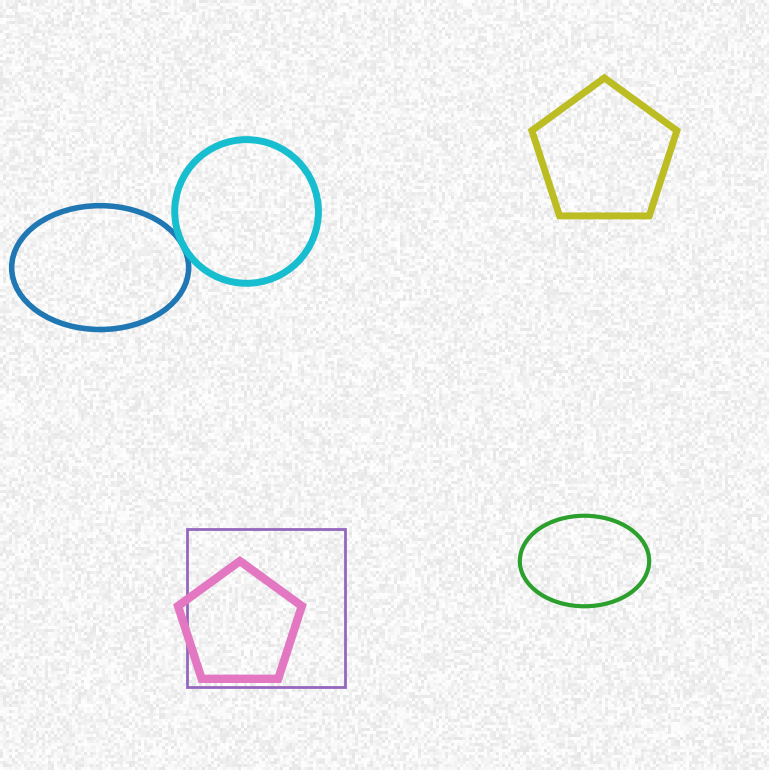[{"shape": "oval", "thickness": 2, "radius": 0.57, "center": [0.13, 0.652]}, {"shape": "oval", "thickness": 1.5, "radius": 0.42, "center": [0.759, 0.271]}, {"shape": "square", "thickness": 1, "radius": 0.51, "center": [0.345, 0.21]}, {"shape": "pentagon", "thickness": 3, "radius": 0.42, "center": [0.312, 0.187]}, {"shape": "pentagon", "thickness": 2.5, "radius": 0.5, "center": [0.785, 0.8]}, {"shape": "circle", "thickness": 2.5, "radius": 0.47, "center": [0.32, 0.725]}]